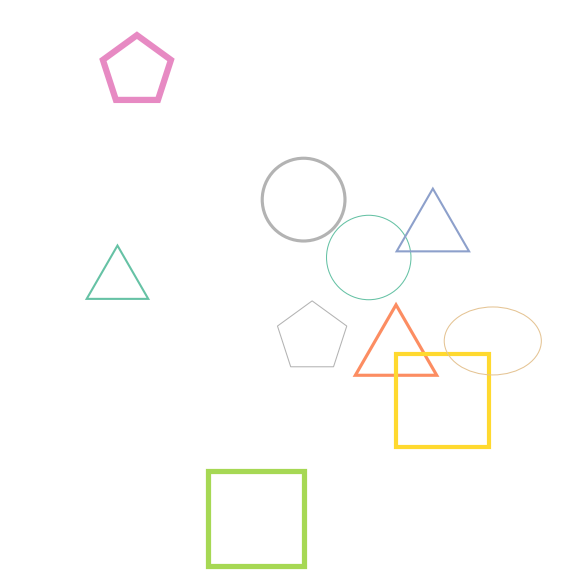[{"shape": "circle", "thickness": 0.5, "radius": 0.37, "center": [0.639, 0.553]}, {"shape": "triangle", "thickness": 1, "radius": 0.31, "center": [0.203, 0.512]}, {"shape": "triangle", "thickness": 1.5, "radius": 0.41, "center": [0.686, 0.39]}, {"shape": "triangle", "thickness": 1, "radius": 0.36, "center": [0.75, 0.6]}, {"shape": "pentagon", "thickness": 3, "radius": 0.31, "center": [0.237, 0.876]}, {"shape": "square", "thickness": 2.5, "radius": 0.41, "center": [0.443, 0.101]}, {"shape": "square", "thickness": 2, "radius": 0.4, "center": [0.766, 0.305]}, {"shape": "oval", "thickness": 0.5, "radius": 0.42, "center": [0.853, 0.409]}, {"shape": "circle", "thickness": 1.5, "radius": 0.36, "center": [0.526, 0.653]}, {"shape": "pentagon", "thickness": 0.5, "radius": 0.32, "center": [0.54, 0.415]}]